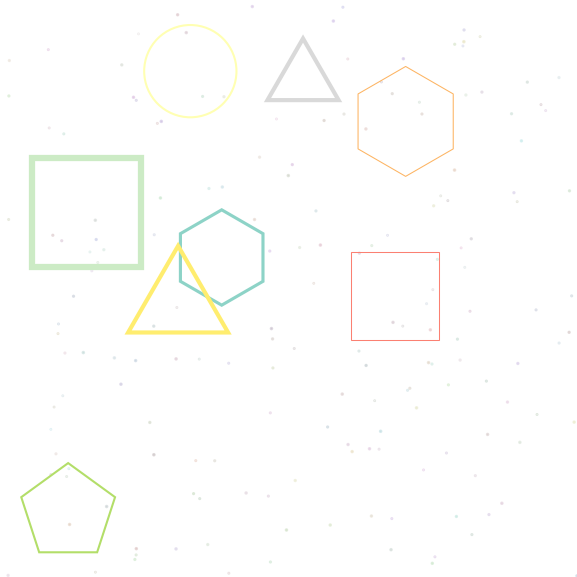[{"shape": "hexagon", "thickness": 1.5, "radius": 0.41, "center": [0.384, 0.553]}, {"shape": "circle", "thickness": 1, "radius": 0.4, "center": [0.33, 0.876]}, {"shape": "square", "thickness": 0.5, "radius": 0.38, "center": [0.684, 0.487]}, {"shape": "hexagon", "thickness": 0.5, "radius": 0.48, "center": [0.702, 0.789]}, {"shape": "pentagon", "thickness": 1, "radius": 0.43, "center": [0.118, 0.112]}, {"shape": "triangle", "thickness": 2, "radius": 0.36, "center": [0.525, 0.861]}, {"shape": "square", "thickness": 3, "radius": 0.47, "center": [0.149, 0.631]}, {"shape": "triangle", "thickness": 2, "radius": 0.5, "center": [0.308, 0.473]}]